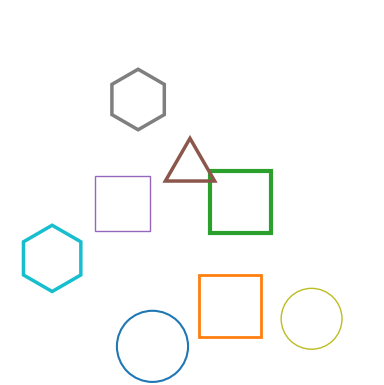[{"shape": "circle", "thickness": 1.5, "radius": 0.46, "center": [0.396, 0.1]}, {"shape": "square", "thickness": 2, "radius": 0.4, "center": [0.597, 0.205]}, {"shape": "square", "thickness": 3, "radius": 0.4, "center": [0.625, 0.475]}, {"shape": "square", "thickness": 1, "radius": 0.36, "center": [0.317, 0.471]}, {"shape": "triangle", "thickness": 2.5, "radius": 0.37, "center": [0.494, 0.567]}, {"shape": "hexagon", "thickness": 2.5, "radius": 0.39, "center": [0.359, 0.742]}, {"shape": "circle", "thickness": 1, "radius": 0.4, "center": [0.809, 0.172]}, {"shape": "hexagon", "thickness": 2.5, "radius": 0.43, "center": [0.135, 0.329]}]